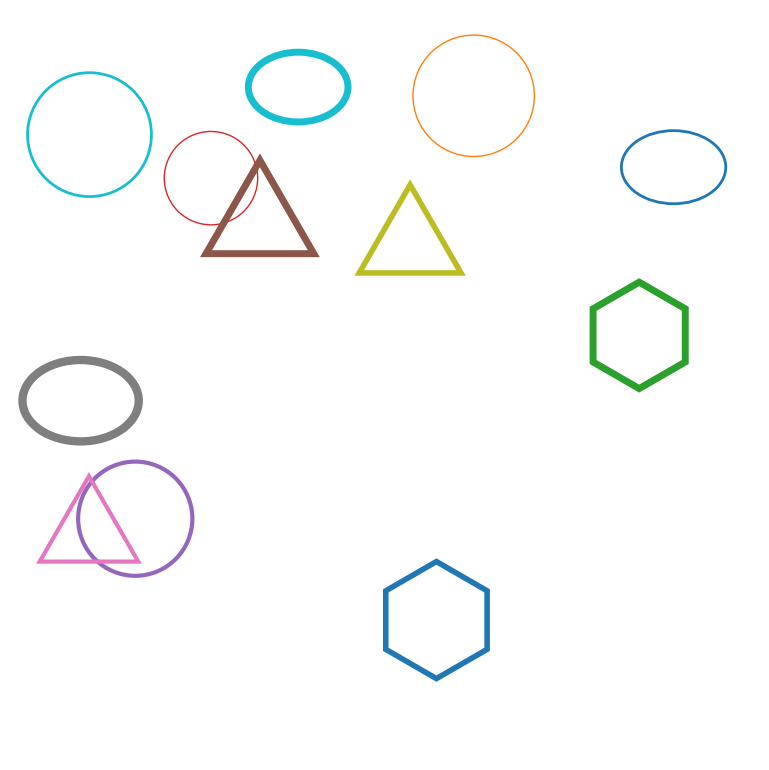[{"shape": "oval", "thickness": 1, "radius": 0.34, "center": [0.875, 0.783]}, {"shape": "hexagon", "thickness": 2, "radius": 0.38, "center": [0.567, 0.195]}, {"shape": "circle", "thickness": 0.5, "radius": 0.39, "center": [0.615, 0.876]}, {"shape": "hexagon", "thickness": 2.5, "radius": 0.35, "center": [0.83, 0.564]}, {"shape": "circle", "thickness": 0.5, "radius": 0.3, "center": [0.274, 0.769]}, {"shape": "circle", "thickness": 1.5, "radius": 0.37, "center": [0.176, 0.326]}, {"shape": "triangle", "thickness": 2.5, "radius": 0.4, "center": [0.338, 0.711]}, {"shape": "triangle", "thickness": 1.5, "radius": 0.37, "center": [0.116, 0.308]}, {"shape": "oval", "thickness": 3, "radius": 0.38, "center": [0.105, 0.48]}, {"shape": "triangle", "thickness": 2, "radius": 0.38, "center": [0.533, 0.684]}, {"shape": "circle", "thickness": 1, "radius": 0.4, "center": [0.116, 0.825]}, {"shape": "oval", "thickness": 2.5, "radius": 0.32, "center": [0.387, 0.887]}]